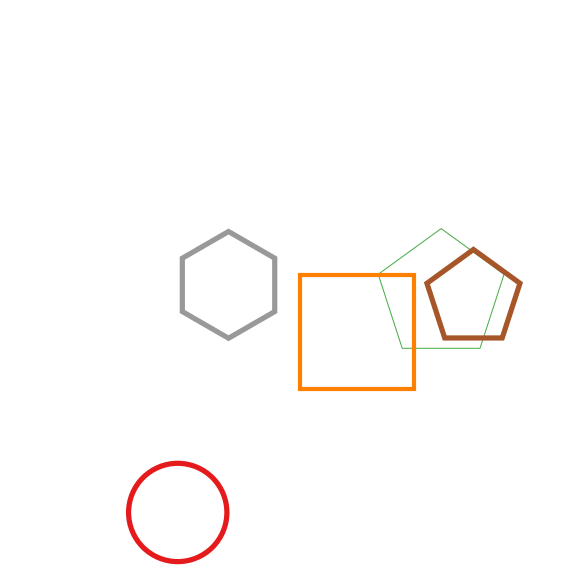[{"shape": "circle", "thickness": 2.5, "radius": 0.43, "center": [0.308, 0.112]}, {"shape": "pentagon", "thickness": 0.5, "radius": 0.57, "center": [0.764, 0.489]}, {"shape": "square", "thickness": 2, "radius": 0.49, "center": [0.618, 0.424]}, {"shape": "pentagon", "thickness": 2.5, "radius": 0.42, "center": [0.82, 0.482]}, {"shape": "hexagon", "thickness": 2.5, "radius": 0.46, "center": [0.396, 0.506]}]